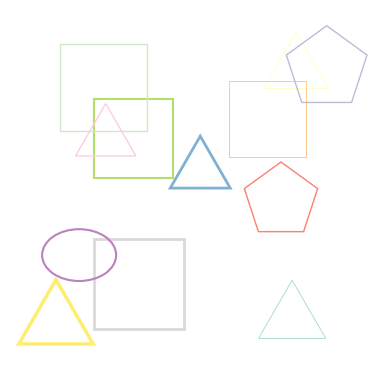[{"shape": "triangle", "thickness": 0.5, "radius": 0.5, "center": [0.759, 0.171]}, {"shape": "triangle", "thickness": 0.5, "radius": 0.49, "center": [0.769, 0.818]}, {"shape": "pentagon", "thickness": 1, "radius": 0.55, "center": [0.849, 0.823]}, {"shape": "pentagon", "thickness": 1, "radius": 0.5, "center": [0.73, 0.479]}, {"shape": "triangle", "thickness": 2, "radius": 0.45, "center": [0.52, 0.556]}, {"shape": "square", "thickness": 0.5, "radius": 0.49, "center": [0.695, 0.691]}, {"shape": "square", "thickness": 1.5, "radius": 0.51, "center": [0.346, 0.639]}, {"shape": "triangle", "thickness": 1, "radius": 0.45, "center": [0.275, 0.64]}, {"shape": "square", "thickness": 2, "radius": 0.58, "center": [0.36, 0.262]}, {"shape": "oval", "thickness": 1.5, "radius": 0.48, "center": [0.206, 0.337]}, {"shape": "square", "thickness": 1, "radius": 0.57, "center": [0.269, 0.774]}, {"shape": "triangle", "thickness": 2.5, "radius": 0.56, "center": [0.145, 0.162]}]